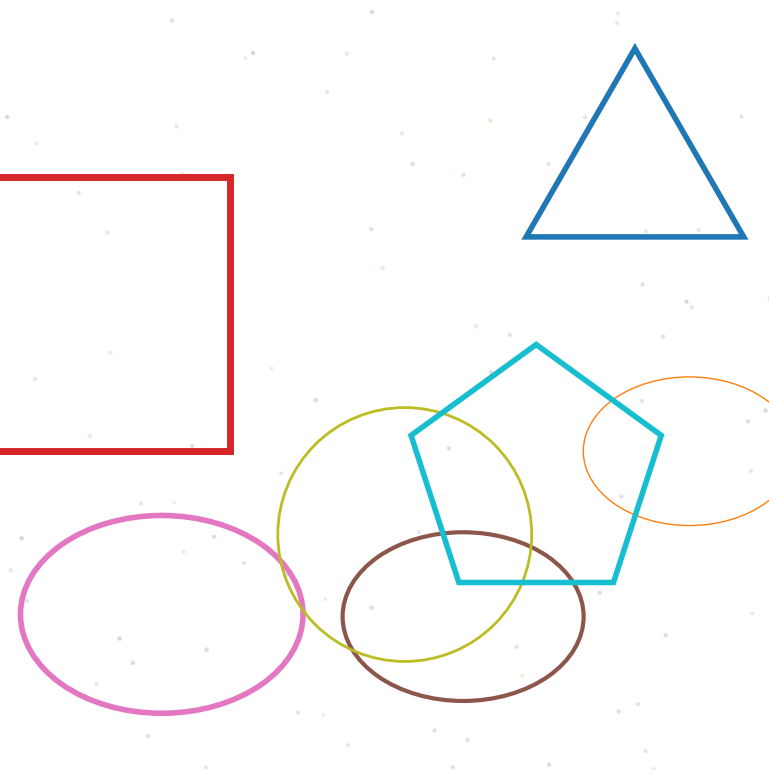[{"shape": "triangle", "thickness": 2, "radius": 0.82, "center": [0.825, 0.774]}, {"shape": "oval", "thickness": 0.5, "radius": 0.69, "center": [0.895, 0.414]}, {"shape": "square", "thickness": 2.5, "radius": 0.89, "center": [0.121, 0.592]}, {"shape": "oval", "thickness": 1.5, "radius": 0.78, "center": [0.601, 0.199]}, {"shape": "oval", "thickness": 2, "radius": 0.92, "center": [0.21, 0.202]}, {"shape": "circle", "thickness": 1, "radius": 0.82, "center": [0.526, 0.306]}, {"shape": "pentagon", "thickness": 2, "radius": 0.85, "center": [0.696, 0.382]}]